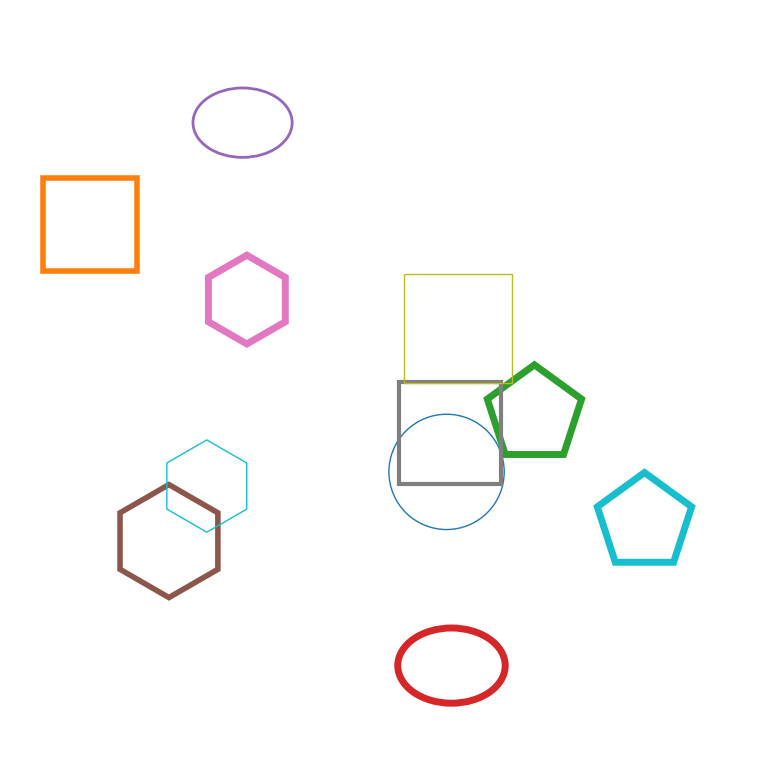[{"shape": "circle", "thickness": 0.5, "radius": 0.37, "center": [0.58, 0.387]}, {"shape": "square", "thickness": 2, "radius": 0.3, "center": [0.117, 0.709]}, {"shape": "pentagon", "thickness": 2.5, "radius": 0.32, "center": [0.694, 0.462]}, {"shape": "oval", "thickness": 2.5, "radius": 0.35, "center": [0.586, 0.136]}, {"shape": "oval", "thickness": 1, "radius": 0.32, "center": [0.315, 0.841]}, {"shape": "hexagon", "thickness": 2, "radius": 0.37, "center": [0.219, 0.297]}, {"shape": "hexagon", "thickness": 2.5, "radius": 0.29, "center": [0.321, 0.611]}, {"shape": "square", "thickness": 1.5, "radius": 0.33, "center": [0.585, 0.437]}, {"shape": "square", "thickness": 0.5, "radius": 0.35, "center": [0.595, 0.573]}, {"shape": "hexagon", "thickness": 0.5, "radius": 0.3, "center": [0.269, 0.369]}, {"shape": "pentagon", "thickness": 2.5, "radius": 0.32, "center": [0.837, 0.322]}]